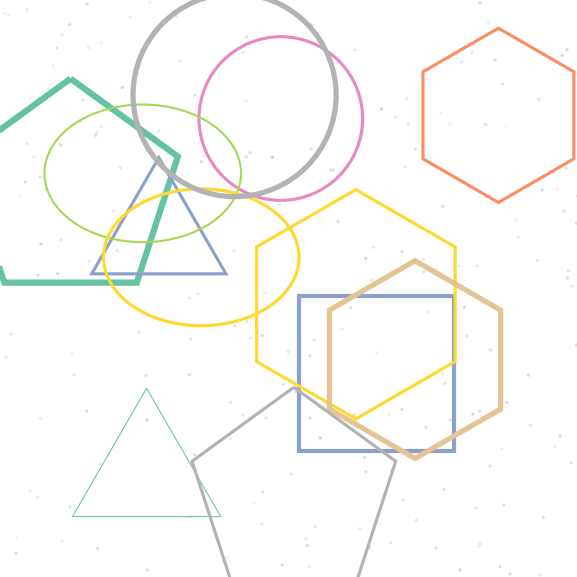[{"shape": "triangle", "thickness": 0.5, "radius": 0.74, "center": [0.254, 0.179]}, {"shape": "pentagon", "thickness": 3, "radius": 0.98, "center": [0.122, 0.668]}, {"shape": "hexagon", "thickness": 1.5, "radius": 0.75, "center": [0.863, 0.799]}, {"shape": "square", "thickness": 2, "radius": 0.67, "center": [0.652, 0.353]}, {"shape": "triangle", "thickness": 1.5, "radius": 0.67, "center": [0.275, 0.592]}, {"shape": "circle", "thickness": 1.5, "radius": 0.71, "center": [0.486, 0.794]}, {"shape": "oval", "thickness": 1, "radius": 0.85, "center": [0.247, 0.699]}, {"shape": "oval", "thickness": 1.5, "radius": 0.85, "center": [0.349, 0.554]}, {"shape": "hexagon", "thickness": 1.5, "radius": 0.99, "center": [0.616, 0.472]}, {"shape": "hexagon", "thickness": 2.5, "radius": 0.86, "center": [0.719, 0.376]}, {"shape": "pentagon", "thickness": 1.5, "radius": 0.93, "center": [0.509, 0.143]}, {"shape": "circle", "thickness": 2.5, "radius": 0.88, "center": [0.406, 0.835]}]